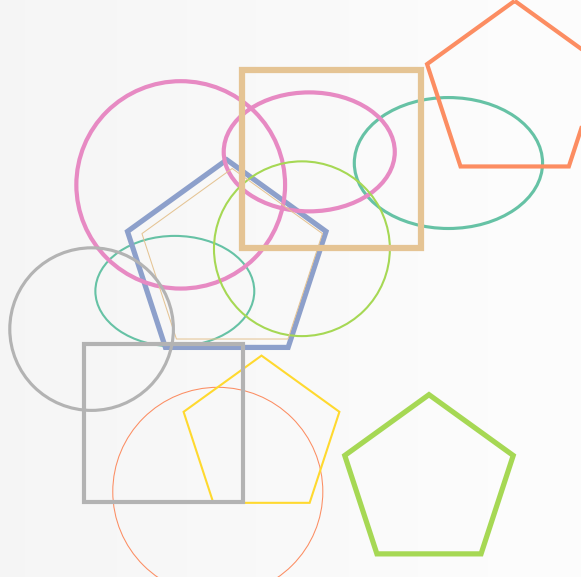[{"shape": "oval", "thickness": 1.5, "radius": 0.81, "center": [0.772, 0.717]}, {"shape": "oval", "thickness": 1, "radius": 0.68, "center": [0.301, 0.495]}, {"shape": "circle", "thickness": 0.5, "radius": 0.9, "center": [0.375, 0.148]}, {"shape": "pentagon", "thickness": 2, "radius": 0.79, "center": [0.885, 0.839]}, {"shape": "pentagon", "thickness": 2.5, "radius": 0.9, "center": [0.39, 0.543]}, {"shape": "oval", "thickness": 2, "radius": 0.74, "center": [0.532, 0.736]}, {"shape": "circle", "thickness": 2, "radius": 0.9, "center": [0.311, 0.679]}, {"shape": "circle", "thickness": 1, "radius": 0.76, "center": [0.519, 0.568]}, {"shape": "pentagon", "thickness": 2.5, "radius": 0.76, "center": [0.738, 0.163]}, {"shape": "pentagon", "thickness": 1, "radius": 0.7, "center": [0.45, 0.242]}, {"shape": "pentagon", "thickness": 0.5, "radius": 0.82, "center": [0.399, 0.544]}, {"shape": "square", "thickness": 3, "radius": 0.77, "center": [0.57, 0.723]}, {"shape": "square", "thickness": 2, "radius": 0.68, "center": [0.282, 0.267]}, {"shape": "circle", "thickness": 1.5, "radius": 0.7, "center": [0.158, 0.429]}]